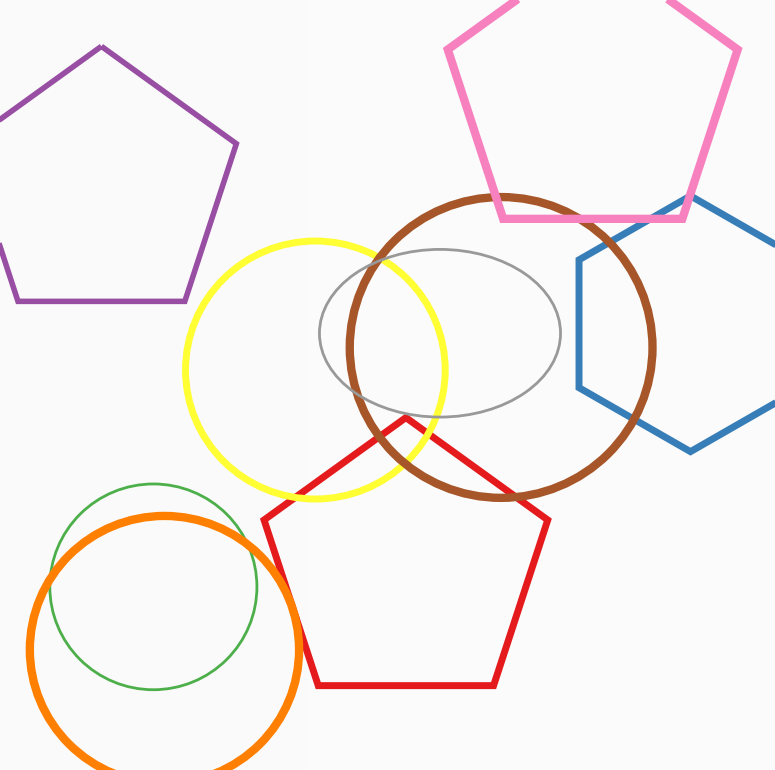[{"shape": "pentagon", "thickness": 2.5, "radius": 0.96, "center": [0.524, 0.265]}, {"shape": "hexagon", "thickness": 2.5, "radius": 0.83, "center": [0.891, 0.58]}, {"shape": "circle", "thickness": 1, "radius": 0.67, "center": [0.198, 0.238]}, {"shape": "pentagon", "thickness": 2, "radius": 0.92, "center": [0.131, 0.757]}, {"shape": "circle", "thickness": 3, "radius": 0.87, "center": [0.212, 0.156]}, {"shape": "circle", "thickness": 2.5, "radius": 0.84, "center": [0.407, 0.519]}, {"shape": "circle", "thickness": 3, "radius": 0.98, "center": [0.647, 0.549]}, {"shape": "pentagon", "thickness": 3, "radius": 0.98, "center": [0.765, 0.875]}, {"shape": "oval", "thickness": 1, "radius": 0.78, "center": [0.568, 0.567]}]